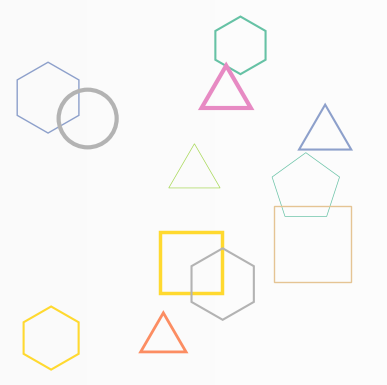[{"shape": "hexagon", "thickness": 1.5, "radius": 0.37, "center": [0.621, 0.882]}, {"shape": "pentagon", "thickness": 0.5, "radius": 0.46, "center": [0.789, 0.512]}, {"shape": "triangle", "thickness": 2, "radius": 0.34, "center": [0.422, 0.12]}, {"shape": "triangle", "thickness": 1.5, "radius": 0.39, "center": [0.839, 0.65]}, {"shape": "hexagon", "thickness": 1, "radius": 0.46, "center": [0.124, 0.746]}, {"shape": "triangle", "thickness": 3, "radius": 0.37, "center": [0.584, 0.756]}, {"shape": "triangle", "thickness": 0.5, "radius": 0.38, "center": [0.502, 0.55]}, {"shape": "hexagon", "thickness": 1.5, "radius": 0.41, "center": [0.132, 0.122]}, {"shape": "square", "thickness": 2.5, "radius": 0.4, "center": [0.493, 0.319]}, {"shape": "square", "thickness": 1, "radius": 0.5, "center": [0.807, 0.366]}, {"shape": "circle", "thickness": 3, "radius": 0.37, "center": [0.226, 0.692]}, {"shape": "hexagon", "thickness": 1.5, "radius": 0.46, "center": [0.575, 0.262]}]